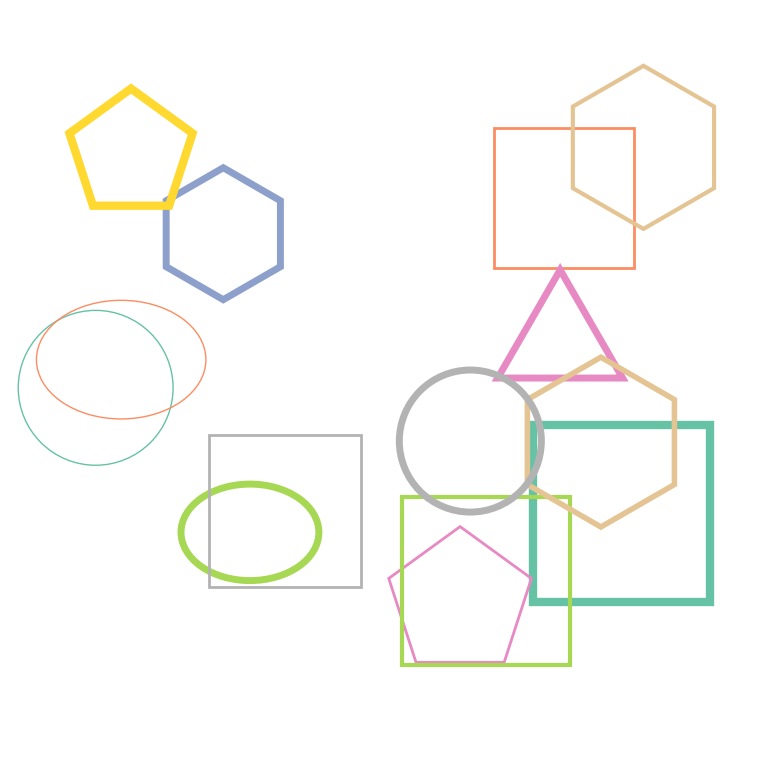[{"shape": "circle", "thickness": 0.5, "radius": 0.5, "center": [0.124, 0.496]}, {"shape": "square", "thickness": 3, "radius": 0.57, "center": [0.807, 0.333]}, {"shape": "square", "thickness": 1, "radius": 0.46, "center": [0.732, 0.742]}, {"shape": "oval", "thickness": 0.5, "radius": 0.55, "center": [0.157, 0.533]}, {"shape": "hexagon", "thickness": 2.5, "radius": 0.43, "center": [0.29, 0.696]}, {"shape": "triangle", "thickness": 2.5, "radius": 0.47, "center": [0.727, 0.556]}, {"shape": "pentagon", "thickness": 1, "radius": 0.49, "center": [0.598, 0.219]}, {"shape": "square", "thickness": 1.5, "radius": 0.55, "center": [0.631, 0.246]}, {"shape": "oval", "thickness": 2.5, "radius": 0.45, "center": [0.325, 0.309]}, {"shape": "pentagon", "thickness": 3, "radius": 0.42, "center": [0.17, 0.801]}, {"shape": "hexagon", "thickness": 2, "radius": 0.55, "center": [0.78, 0.426]}, {"shape": "hexagon", "thickness": 1.5, "radius": 0.53, "center": [0.836, 0.809]}, {"shape": "circle", "thickness": 2.5, "radius": 0.46, "center": [0.611, 0.427]}, {"shape": "square", "thickness": 1, "radius": 0.49, "center": [0.37, 0.337]}]